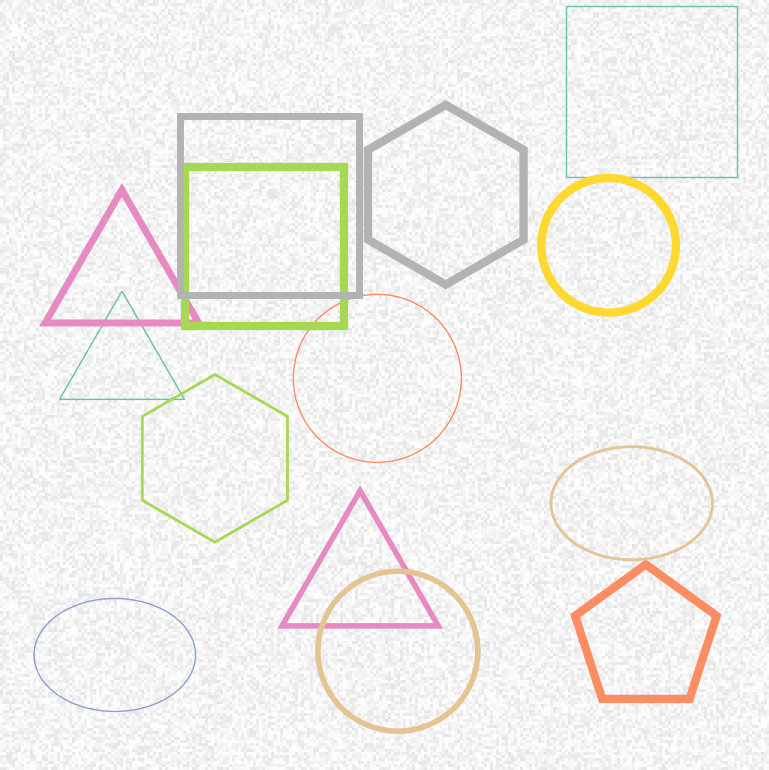[{"shape": "square", "thickness": 0.5, "radius": 0.55, "center": [0.846, 0.881]}, {"shape": "triangle", "thickness": 0.5, "radius": 0.47, "center": [0.158, 0.528]}, {"shape": "pentagon", "thickness": 3, "radius": 0.48, "center": [0.839, 0.17]}, {"shape": "circle", "thickness": 0.5, "radius": 0.55, "center": [0.49, 0.509]}, {"shape": "oval", "thickness": 0.5, "radius": 0.52, "center": [0.149, 0.149]}, {"shape": "triangle", "thickness": 2, "radius": 0.59, "center": [0.468, 0.246]}, {"shape": "triangle", "thickness": 2.5, "radius": 0.58, "center": [0.158, 0.638]}, {"shape": "square", "thickness": 3, "radius": 0.52, "center": [0.343, 0.68]}, {"shape": "hexagon", "thickness": 1, "radius": 0.54, "center": [0.279, 0.405]}, {"shape": "circle", "thickness": 3, "radius": 0.44, "center": [0.79, 0.681]}, {"shape": "circle", "thickness": 2, "radius": 0.52, "center": [0.517, 0.154]}, {"shape": "oval", "thickness": 1, "radius": 0.52, "center": [0.82, 0.346]}, {"shape": "square", "thickness": 2.5, "radius": 0.58, "center": [0.35, 0.733]}, {"shape": "hexagon", "thickness": 3, "radius": 0.58, "center": [0.579, 0.747]}]